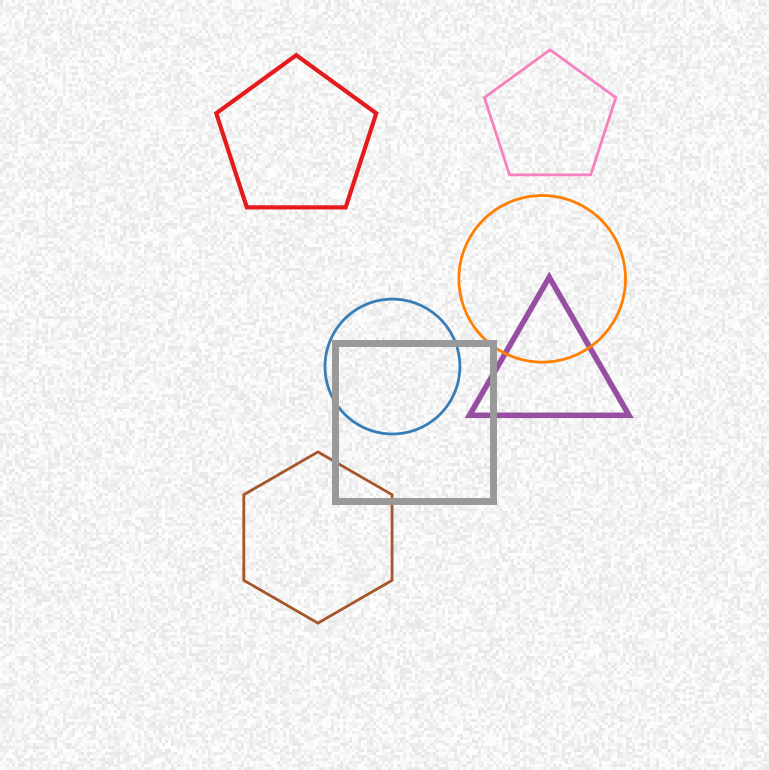[{"shape": "pentagon", "thickness": 1.5, "radius": 0.55, "center": [0.385, 0.819]}, {"shape": "circle", "thickness": 1, "radius": 0.44, "center": [0.51, 0.524]}, {"shape": "triangle", "thickness": 2, "radius": 0.6, "center": [0.713, 0.52]}, {"shape": "circle", "thickness": 1, "radius": 0.54, "center": [0.704, 0.638]}, {"shape": "hexagon", "thickness": 1, "radius": 0.56, "center": [0.413, 0.302]}, {"shape": "pentagon", "thickness": 1, "radius": 0.45, "center": [0.714, 0.846]}, {"shape": "square", "thickness": 2.5, "radius": 0.51, "center": [0.537, 0.452]}]